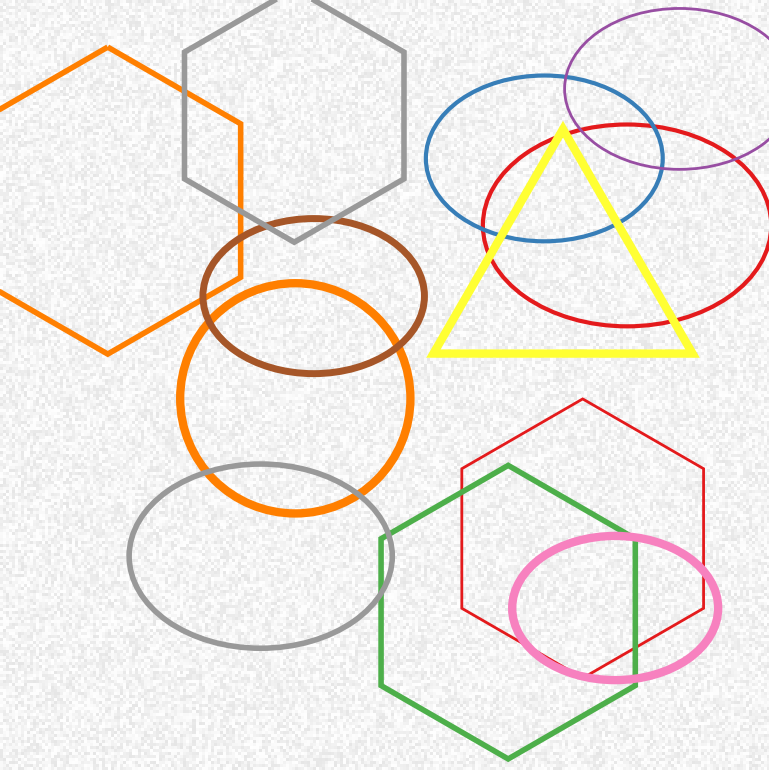[{"shape": "hexagon", "thickness": 1, "radius": 0.91, "center": [0.757, 0.301]}, {"shape": "oval", "thickness": 1.5, "radius": 0.94, "center": [0.814, 0.707]}, {"shape": "oval", "thickness": 1.5, "radius": 0.77, "center": [0.707, 0.794]}, {"shape": "hexagon", "thickness": 2, "radius": 0.95, "center": [0.66, 0.205]}, {"shape": "oval", "thickness": 1, "radius": 0.75, "center": [0.882, 0.885]}, {"shape": "circle", "thickness": 3, "radius": 0.75, "center": [0.384, 0.483]}, {"shape": "hexagon", "thickness": 2, "radius": 1.0, "center": [0.14, 0.74]}, {"shape": "triangle", "thickness": 3, "radius": 0.97, "center": [0.731, 0.638]}, {"shape": "oval", "thickness": 2.5, "radius": 0.72, "center": [0.407, 0.615]}, {"shape": "oval", "thickness": 3, "radius": 0.67, "center": [0.799, 0.21]}, {"shape": "hexagon", "thickness": 2, "radius": 0.82, "center": [0.382, 0.85]}, {"shape": "oval", "thickness": 2, "radius": 0.85, "center": [0.339, 0.278]}]